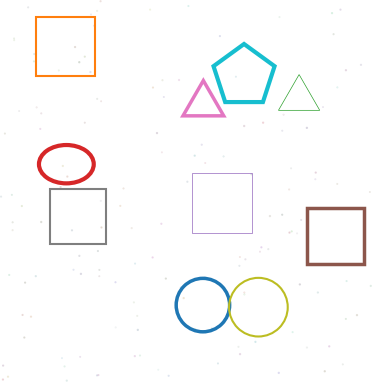[{"shape": "circle", "thickness": 2.5, "radius": 0.35, "center": [0.527, 0.208]}, {"shape": "square", "thickness": 1.5, "radius": 0.38, "center": [0.17, 0.879]}, {"shape": "triangle", "thickness": 0.5, "radius": 0.31, "center": [0.777, 0.744]}, {"shape": "oval", "thickness": 3, "radius": 0.36, "center": [0.172, 0.574]}, {"shape": "square", "thickness": 0.5, "radius": 0.39, "center": [0.577, 0.473]}, {"shape": "square", "thickness": 2.5, "radius": 0.37, "center": [0.872, 0.386]}, {"shape": "triangle", "thickness": 2.5, "radius": 0.31, "center": [0.528, 0.73]}, {"shape": "square", "thickness": 1.5, "radius": 0.36, "center": [0.203, 0.437]}, {"shape": "circle", "thickness": 1.5, "radius": 0.38, "center": [0.671, 0.202]}, {"shape": "pentagon", "thickness": 3, "radius": 0.42, "center": [0.634, 0.802]}]